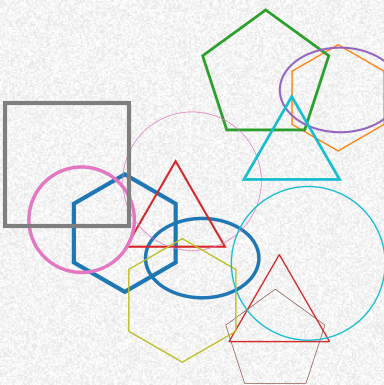[{"shape": "hexagon", "thickness": 3, "radius": 0.76, "center": [0.324, 0.395]}, {"shape": "oval", "thickness": 2.5, "radius": 0.74, "center": [0.525, 0.33]}, {"shape": "hexagon", "thickness": 1, "radius": 0.69, "center": [0.878, 0.746]}, {"shape": "pentagon", "thickness": 2, "radius": 0.86, "center": [0.69, 0.802]}, {"shape": "triangle", "thickness": 1.5, "radius": 0.74, "center": [0.456, 0.433]}, {"shape": "triangle", "thickness": 1, "radius": 0.75, "center": [0.725, 0.188]}, {"shape": "oval", "thickness": 1.5, "radius": 0.78, "center": [0.884, 0.766]}, {"shape": "pentagon", "thickness": 0.5, "radius": 0.68, "center": [0.715, 0.114]}, {"shape": "circle", "thickness": 0.5, "radius": 0.9, "center": [0.499, 0.529]}, {"shape": "circle", "thickness": 2.5, "radius": 0.68, "center": [0.212, 0.429]}, {"shape": "square", "thickness": 3, "radius": 0.8, "center": [0.174, 0.573]}, {"shape": "hexagon", "thickness": 1, "radius": 0.8, "center": [0.474, 0.22]}, {"shape": "circle", "thickness": 1, "radius": 1.0, "center": [0.801, 0.316]}, {"shape": "triangle", "thickness": 2, "radius": 0.72, "center": [0.758, 0.606]}]